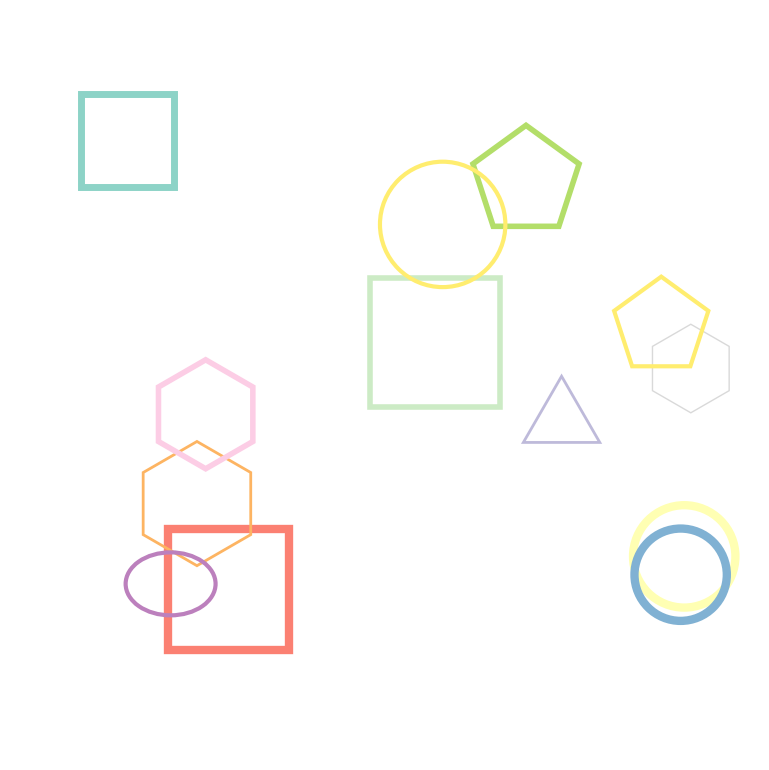[{"shape": "square", "thickness": 2.5, "radius": 0.3, "center": [0.166, 0.818]}, {"shape": "circle", "thickness": 3, "radius": 0.33, "center": [0.889, 0.277]}, {"shape": "triangle", "thickness": 1, "radius": 0.29, "center": [0.729, 0.454]}, {"shape": "square", "thickness": 3, "radius": 0.39, "center": [0.296, 0.235]}, {"shape": "circle", "thickness": 3, "radius": 0.3, "center": [0.884, 0.254]}, {"shape": "hexagon", "thickness": 1, "radius": 0.4, "center": [0.256, 0.346]}, {"shape": "pentagon", "thickness": 2, "radius": 0.36, "center": [0.683, 0.765]}, {"shape": "hexagon", "thickness": 2, "radius": 0.35, "center": [0.267, 0.462]}, {"shape": "hexagon", "thickness": 0.5, "radius": 0.29, "center": [0.897, 0.521]}, {"shape": "oval", "thickness": 1.5, "radius": 0.29, "center": [0.222, 0.242]}, {"shape": "square", "thickness": 2, "radius": 0.42, "center": [0.565, 0.555]}, {"shape": "circle", "thickness": 1.5, "radius": 0.41, "center": [0.575, 0.709]}, {"shape": "pentagon", "thickness": 1.5, "radius": 0.32, "center": [0.859, 0.576]}]